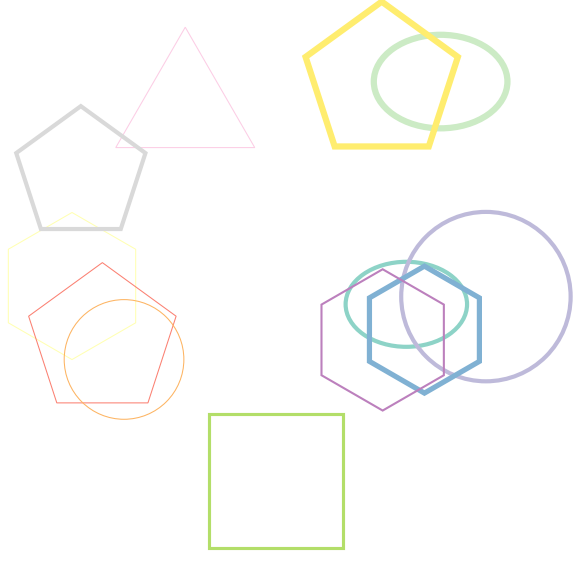[{"shape": "oval", "thickness": 2, "radius": 0.53, "center": [0.704, 0.472]}, {"shape": "hexagon", "thickness": 0.5, "radius": 0.64, "center": [0.125, 0.504]}, {"shape": "circle", "thickness": 2, "radius": 0.73, "center": [0.841, 0.486]}, {"shape": "pentagon", "thickness": 0.5, "radius": 0.67, "center": [0.177, 0.41]}, {"shape": "hexagon", "thickness": 2.5, "radius": 0.55, "center": [0.735, 0.428]}, {"shape": "circle", "thickness": 0.5, "radius": 0.52, "center": [0.215, 0.377]}, {"shape": "square", "thickness": 1.5, "radius": 0.58, "center": [0.477, 0.166]}, {"shape": "triangle", "thickness": 0.5, "radius": 0.69, "center": [0.321, 0.813]}, {"shape": "pentagon", "thickness": 2, "radius": 0.59, "center": [0.14, 0.698]}, {"shape": "hexagon", "thickness": 1, "radius": 0.61, "center": [0.663, 0.411]}, {"shape": "oval", "thickness": 3, "radius": 0.58, "center": [0.763, 0.858]}, {"shape": "pentagon", "thickness": 3, "radius": 0.69, "center": [0.661, 0.858]}]